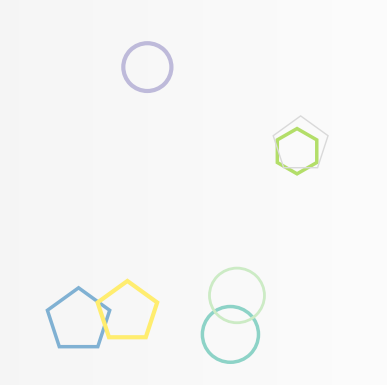[{"shape": "circle", "thickness": 2.5, "radius": 0.36, "center": [0.595, 0.131]}, {"shape": "circle", "thickness": 3, "radius": 0.31, "center": [0.38, 0.826]}, {"shape": "pentagon", "thickness": 2.5, "radius": 0.42, "center": [0.203, 0.168]}, {"shape": "hexagon", "thickness": 2.5, "radius": 0.29, "center": [0.767, 0.607]}, {"shape": "pentagon", "thickness": 1, "radius": 0.37, "center": [0.776, 0.625]}, {"shape": "circle", "thickness": 2, "radius": 0.35, "center": [0.612, 0.233]}, {"shape": "pentagon", "thickness": 3, "radius": 0.4, "center": [0.329, 0.189]}]